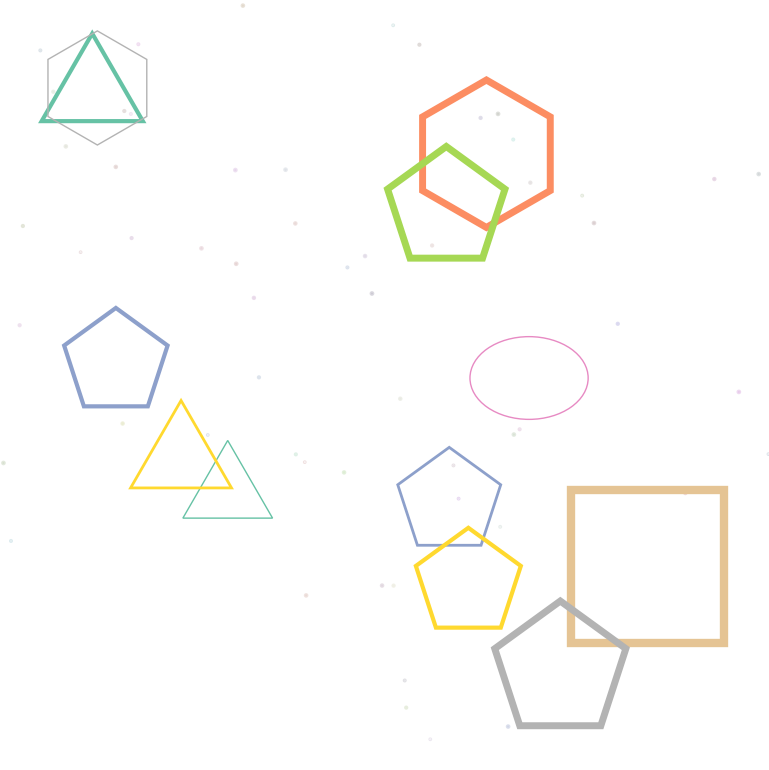[{"shape": "triangle", "thickness": 1.5, "radius": 0.38, "center": [0.12, 0.881]}, {"shape": "triangle", "thickness": 0.5, "radius": 0.34, "center": [0.296, 0.361]}, {"shape": "hexagon", "thickness": 2.5, "radius": 0.48, "center": [0.632, 0.8]}, {"shape": "pentagon", "thickness": 1, "radius": 0.35, "center": [0.583, 0.349]}, {"shape": "pentagon", "thickness": 1.5, "radius": 0.35, "center": [0.15, 0.529]}, {"shape": "oval", "thickness": 0.5, "radius": 0.38, "center": [0.687, 0.509]}, {"shape": "pentagon", "thickness": 2.5, "radius": 0.4, "center": [0.58, 0.73]}, {"shape": "pentagon", "thickness": 1.5, "radius": 0.36, "center": [0.608, 0.243]}, {"shape": "triangle", "thickness": 1, "radius": 0.38, "center": [0.235, 0.404]}, {"shape": "square", "thickness": 3, "radius": 0.5, "center": [0.841, 0.264]}, {"shape": "pentagon", "thickness": 2.5, "radius": 0.45, "center": [0.728, 0.13]}, {"shape": "hexagon", "thickness": 0.5, "radius": 0.37, "center": [0.126, 0.886]}]